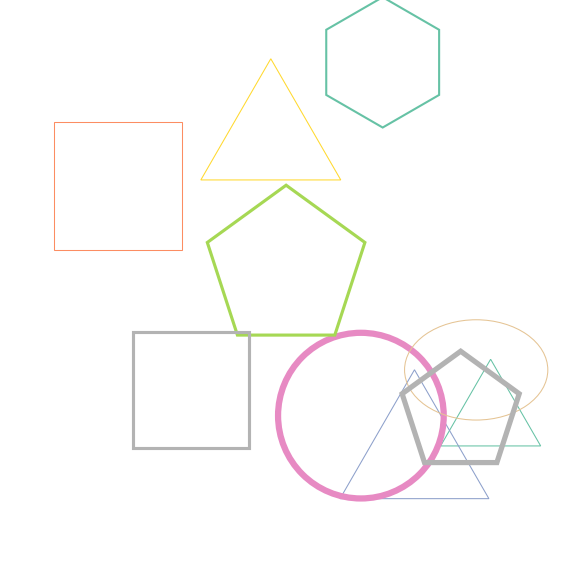[{"shape": "triangle", "thickness": 0.5, "radius": 0.5, "center": [0.85, 0.277]}, {"shape": "hexagon", "thickness": 1, "radius": 0.56, "center": [0.663, 0.891]}, {"shape": "square", "thickness": 0.5, "radius": 0.55, "center": [0.204, 0.677]}, {"shape": "triangle", "thickness": 0.5, "radius": 0.74, "center": [0.718, 0.21]}, {"shape": "circle", "thickness": 3, "radius": 0.72, "center": [0.625, 0.279]}, {"shape": "pentagon", "thickness": 1.5, "radius": 0.72, "center": [0.495, 0.535]}, {"shape": "triangle", "thickness": 0.5, "radius": 0.7, "center": [0.469, 0.757]}, {"shape": "oval", "thickness": 0.5, "radius": 0.62, "center": [0.825, 0.359]}, {"shape": "square", "thickness": 1.5, "radius": 0.5, "center": [0.331, 0.323]}, {"shape": "pentagon", "thickness": 2.5, "radius": 0.53, "center": [0.798, 0.284]}]